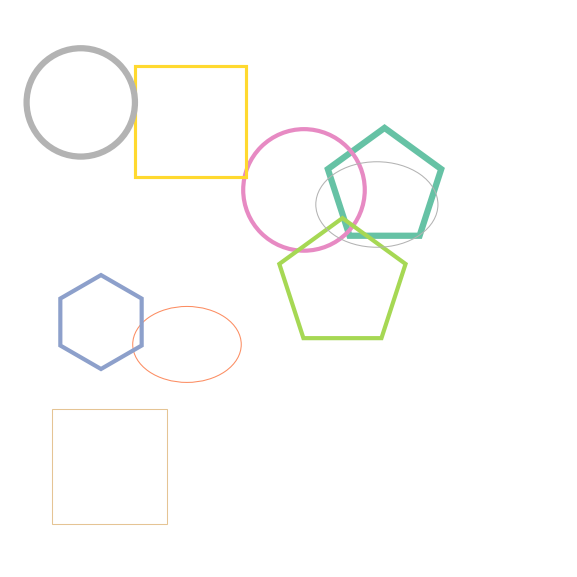[{"shape": "pentagon", "thickness": 3, "radius": 0.52, "center": [0.666, 0.674]}, {"shape": "oval", "thickness": 0.5, "radius": 0.47, "center": [0.324, 0.403]}, {"shape": "hexagon", "thickness": 2, "radius": 0.41, "center": [0.175, 0.441]}, {"shape": "circle", "thickness": 2, "radius": 0.53, "center": [0.526, 0.67]}, {"shape": "pentagon", "thickness": 2, "radius": 0.57, "center": [0.593, 0.507]}, {"shape": "square", "thickness": 1.5, "radius": 0.48, "center": [0.33, 0.789]}, {"shape": "square", "thickness": 0.5, "radius": 0.5, "center": [0.19, 0.192]}, {"shape": "oval", "thickness": 0.5, "radius": 0.53, "center": [0.653, 0.645]}, {"shape": "circle", "thickness": 3, "radius": 0.47, "center": [0.14, 0.822]}]